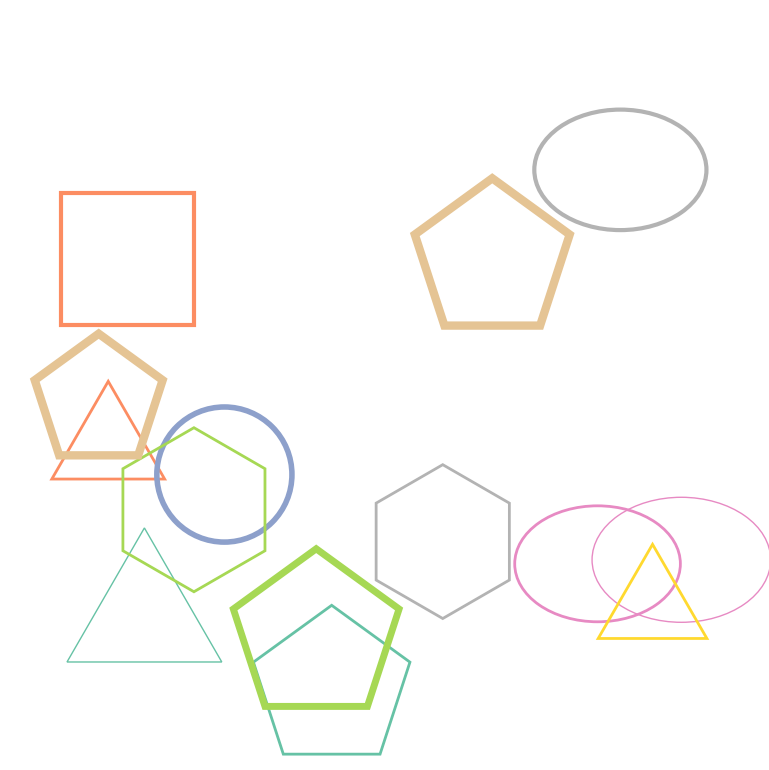[{"shape": "triangle", "thickness": 0.5, "radius": 0.58, "center": [0.188, 0.198]}, {"shape": "pentagon", "thickness": 1, "radius": 0.53, "center": [0.431, 0.107]}, {"shape": "triangle", "thickness": 1, "radius": 0.42, "center": [0.141, 0.42]}, {"shape": "square", "thickness": 1.5, "radius": 0.43, "center": [0.165, 0.664]}, {"shape": "circle", "thickness": 2, "radius": 0.44, "center": [0.291, 0.384]}, {"shape": "oval", "thickness": 0.5, "radius": 0.58, "center": [0.885, 0.273]}, {"shape": "oval", "thickness": 1, "radius": 0.54, "center": [0.776, 0.268]}, {"shape": "pentagon", "thickness": 2.5, "radius": 0.57, "center": [0.411, 0.174]}, {"shape": "hexagon", "thickness": 1, "radius": 0.53, "center": [0.252, 0.338]}, {"shape": "triangle", "thickness": 1, "radius": 0.41, "center": [0.847, 0.212]}, {"shape": "pentagon", "thickness": 3, "radius": 0.44, "center": [0.128, 0.479]}, {"shape": "pentagon", "thickness": 3, "radius": 0.53, "center": [0.639, 0.663]}, {"shape": "oval", "thickness": 1.5, "radius": 0.56, "center": [0.806, 0.779]}, {"shape": "hexagon", "thickness": 1, "radius": 0.5, "center": [0.575, 0.297]}]